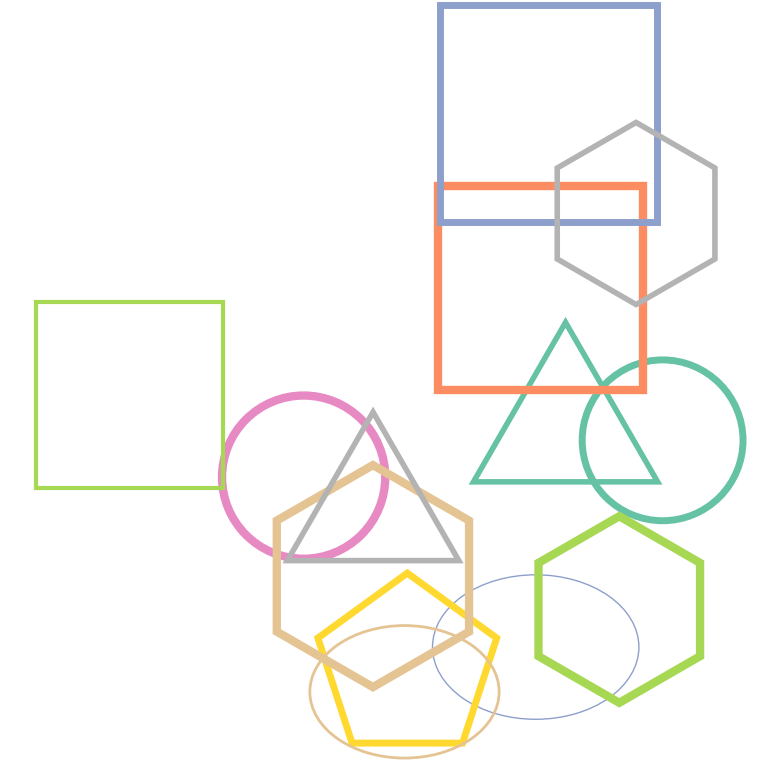[{"shape": "circle", "thickness": 2.5, "radius": 0.52, "center": [0.861, 0.428]}, {"shape": "triangle", "thickness": 2, "radius": 0.69, "center": [0.734, 0.443]}, {"shape": "square", "thickness": 3, "radius": 0.66, "center": [0.702, 0.626]}, {"shape": "oval", "thickness": 0.5, "radius": 0.67, "center": [0.696, 0.16]}, {"shape": "square", "thickness": 2.5, "radius": 0.71, "center": [0.712, 0.853]}, {"shape": "circle", "thickness": 3, "radius": 0.53, "center": [0.394, 0.38]}, {"shape": "hexagon", "thickness": 3, "radius": 0.61, "center": [0.804, 0.208]}, {"shape": "square", "thickness": 1.5, "radius": 0.61, "center": [0.168, 0.487]}, {"shape": "pentagon", "thickness": 2.5, "radius": 0.61, "center": [0.529, 0.134]}, {"shape": "oval", "thickness": 1, "radius": 0.61, "center": [0.525, 0.102]}, {"shape": "hexagon", "thickness": 3, "radius": 0.72, "center": [0.484, 0.252]}, {"shape": "hexagon", "thickness": 2, "radius": 0.59, "center": [0.826, 0.723]}, {"shape": "triangle", "thickness": 2, "radius": 0.64, "center": [0.485, 0.336]}]